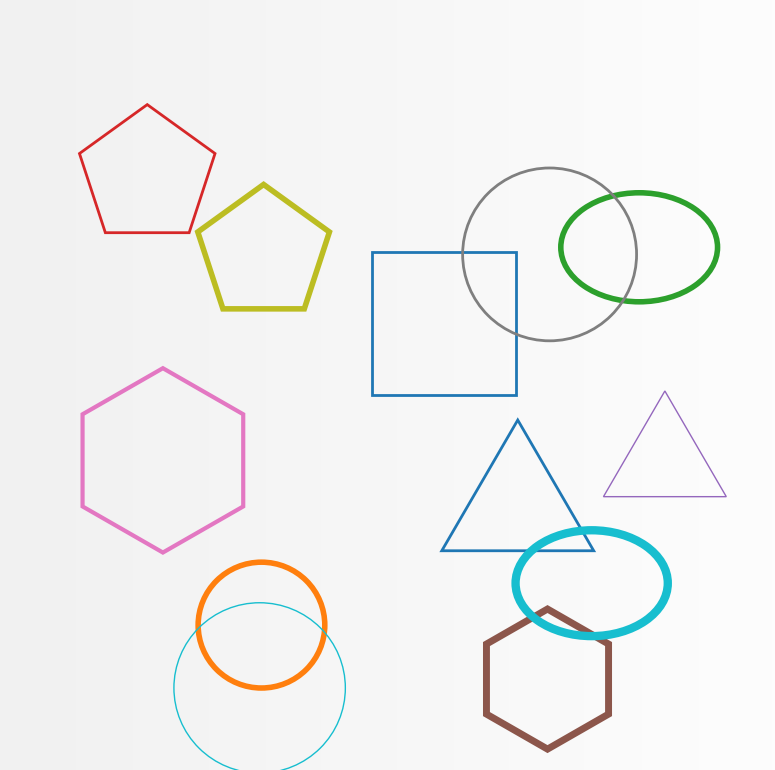[{"shape": "triangle", "thickness": 1, "radius": 0.57, "center": [0.668, 0.341]}, {"shape": "square", "thickness": 1, "radius": 0.46, "center": [0.573, 0.58]}, {"shape": "circle", "thickness": 2, "radius": 0.41, "center": [0.337, 0.188]}, {"shape": "oval", "thickness": 2, "radius": 0.51, "center": [0.825, 0.679]}, {"shape": "pentagon", "thickness": 1, "radius": 0.46, "center": [0.19, 0.772]}, {"shape": "triangle", "thickness": 0.5, "radius": 0.46, "center": [0.858, 0.401]}, {"shape": "hexagon", "thickness": 2.5, "radius": 0.45, "center": [0.706, 0.118]}, {"shape": "hexagon", "thickness": 1.5, "radius": 0.6, "center": [0.21, 0.402]}, {"shape": "circle", "thickness": 1, "radius": 0.56, "center": [0.709, 0.67]}, {"shape": "pentagon", "thickness": 2, "radius": 0.45, "center": [0.34, 0.671]}, {"shape": "circle", "thickness": 0.5, "radius": 0.55, "center": [0.335, 0.107]}, {"shape": "oval", "thickness": 3, "radius": 0.49, "center": [0.763, 0.243]}]